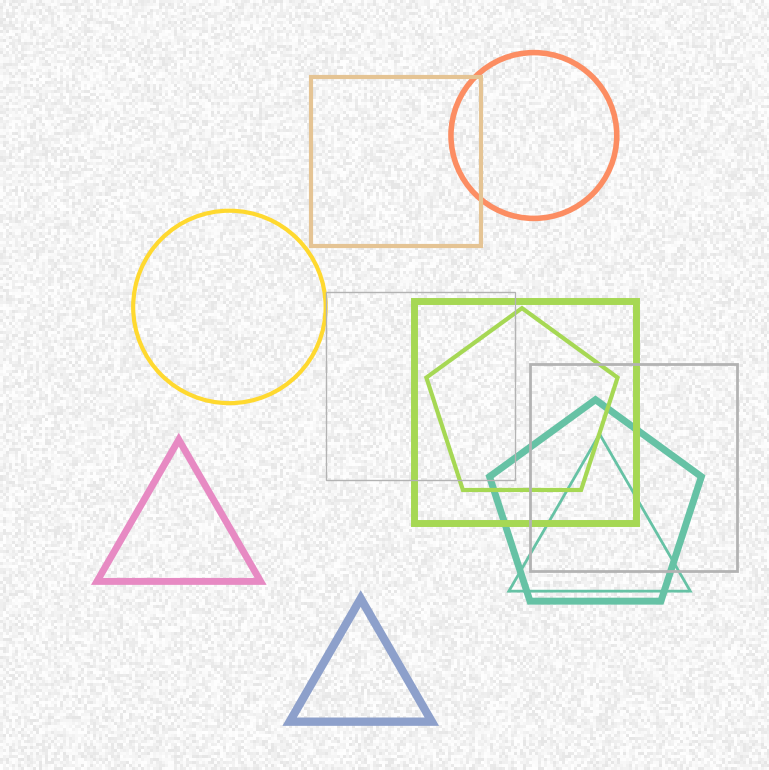[{"shape": "pentagon", "thickness": 2.5, "radius": 0.72, "center": [0.773, 0.336]}, {"shape": "triangle", "thickness": 1, "radius": 0.68, "center": [0.779, 0.3]}, {"shape": "circle", "thickness": 2, "radius": 0.54, "center": [0.693, 0.824]}, {"shape": "triangle", "thickness": 3, "radius": 0.53, "center": [0.468, 0.116]}, {"shape": "triangle", "thickness": 2.5, "radius": 0.61, "center": [0.232, 0.306]}, {"shape": "square", "thickness": 2.5, "radius": 0.72, "center": [0.682, 0.465]}, {"shape": "pentagon", "thickness": 1.5, "radius": 0.65, "center": [0.678, 0.469]}, {"shape": "circle", "thickness": 1.5, "radius": 0.62, "center": [0.298, 0.601]}, {"shape": "square", "thickness": 1.5, "radius": 0.55, "center": [0.514, 0.79]}, {"shape": "square", "thickness": 0.5, "radius": 0.61, "center": [0.546, 0.499]}, {"shape": "square", "thickness": 1, "radius": 0.67, "center": [0.823, 0.393]}]